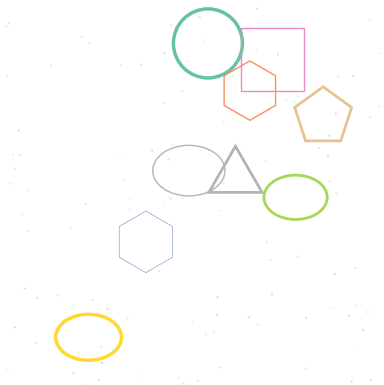[{"shape": "circle", "thickness": 2.5, "radius": 0.45, "center": [0.54, 0.887]}, {"shape": "hexagon", "thickness": 1, "radius": 0.39, "center": [0.649, 0.765]}, {"shape": "hexagon", "thickness": 0.5, "radius": 0.4, "center": [0.379, 0.372]}, {"shape": "square", "thickness": 1, "radius": 0.41, "center": [0.708, 0.846]}, {"shape": "oval", "thickness": 2, "radius": 0.41, "center": [0.768, 0.487]}, {"shape": "oval", "thickness": 2.5, "radius": 0.43, "center": [0.23, 0.124]}, {"shape": "pentagon", "thickness": 2, "radius": 0.39, "center": [0.839, 0.697]}, {"shape": "oval", "thickness": 1, "radius": 0.47, "center": [0.491, 0.557]}, {"shape": "triangle", "thickness": 2, "radius": 0.4, "center": [0.612, 0.54]}]